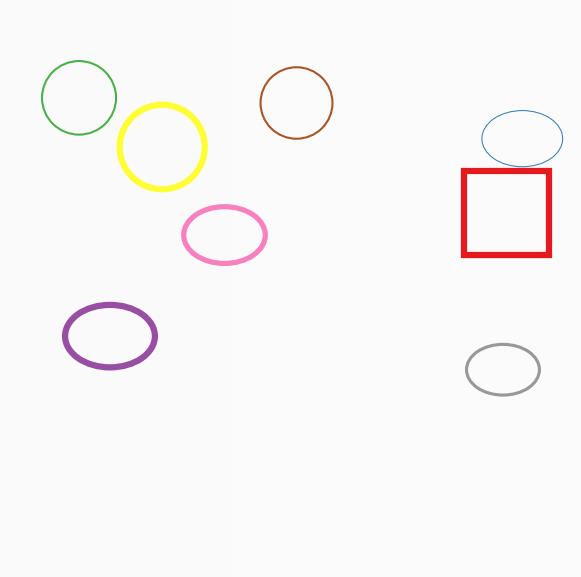[{"shape": "square", "thickness": 3, "radius": 0.36, "center": [0.871, 0.63]}, {"shape": "oval", "thickness": 0.5, "radius": 0.35, "center": [0.899, 0.759]}, {"shape": "circle", "thickness": 1, "radius": 0.32, "center": [0.136, 0.83]}, {"shape": "oval", "thickness": 3, "radius": 0.39, "center": [0.189, 0.417]}, {"shape": "circle", "thickness": 3, "radius": 0.37, "center": [0.279, 0.745]}, {"shape": "circle", "thickness": 1, "radius": 0.31, "center": [0.51, 0.821]}, {"shape": "oval", "thickness": 2.5, "radius": 0.35, "center": [0.386, 0.592]}, {"shape": "oval", "thickness": 1.5, "radius": 0.31, "center": [0.865, 0.359]}]